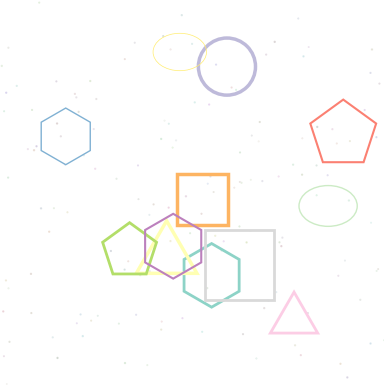[{"shape": "hexagon", "thickness": 2, "radius": 0.41, "center": [0.55, 0.285]}, {"shape": "triangle", "thickness": 2.5, "radius": 0.45, "center": [0.433, 0.336]}, {"shape": "circle", "thickness": 2.5, "radius": 0.37, "center": [0.589, 0.827]}, {"shape": "pentagon", "thickness": 1.5, "radius": 0.45, "center": [0.892, 0.651]}, {"shape": "hexagon", "thickness": 1, "radius": 0.37, "center": [0.171, 0.646]}, {"shape": "square", "thickness": 2.5, "radius": 0.33, "center": [0.525, 0.482]}, {"shape": "pentagon", "thickness": 2, "radius": 0.37, "center": [0.337, 0.348]}, {"shape": "triangle", "thickness": 2, "radius": 0.35, "center": [0.764, 0.17]}, {"shape": "square", "thickness": 2, "radius": 0.45, "center": [0.622, 0.312]}, {"shape": "hexagon", "thickness": 1.5, "radius": 0.42, "center": [0.45, 0.36]}, {"shape": "oval", "thickness": 1, "radius": 0.38, "center": [0.852, 0.465]}, {"shape": "oval", "thickness": 0.5, "radius": 0.35, "center": [0.467, 0.865]}]